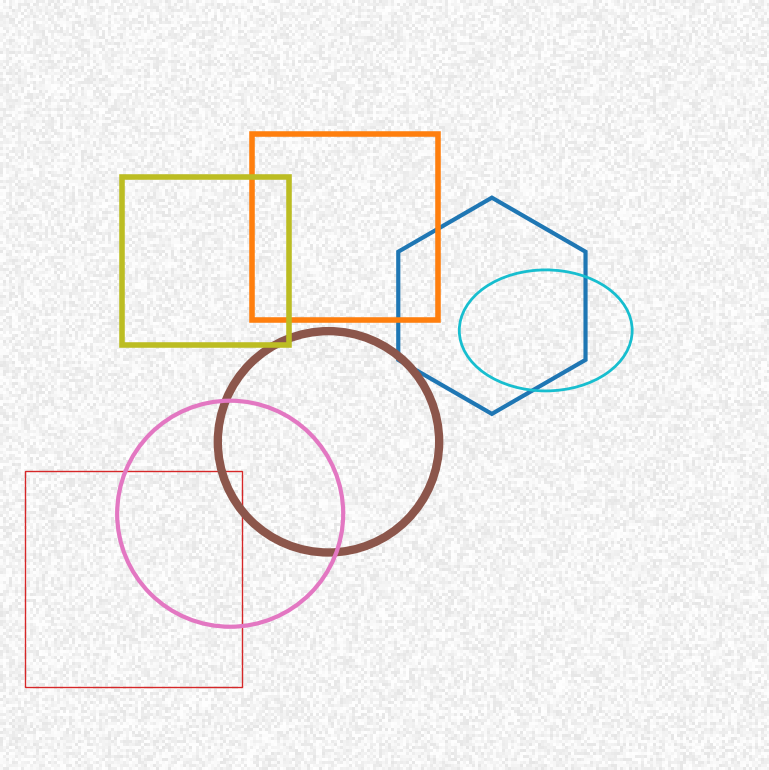[{"shape": "hexagon", "thickness": 1.5, "radius": 0.7, "center": [0.639, 0.603]}, {"shape": "square", "thickness": 2, "radius": 0.61, "center": [0.448, 0.706]}, {"shape": "square", "thickness": 0.5, "radius": 0.7, "center": [0.173, 0.248]}, {"shape": "circle", "thickness": 3, "radius": 0.72, "center": [0.427, 0.426]}, {"shape": "circle", "thickness": 1.5, "radius": 0.73, "center": [0.299, 0.333]}, {"shape": "square", "thickness": 2, "radius": 0.54, "center": [0.267, 0.661]}, {"shape": "oval", "thickness": 1, "radius": 0.56, "center": [0.709, 0.571]}]